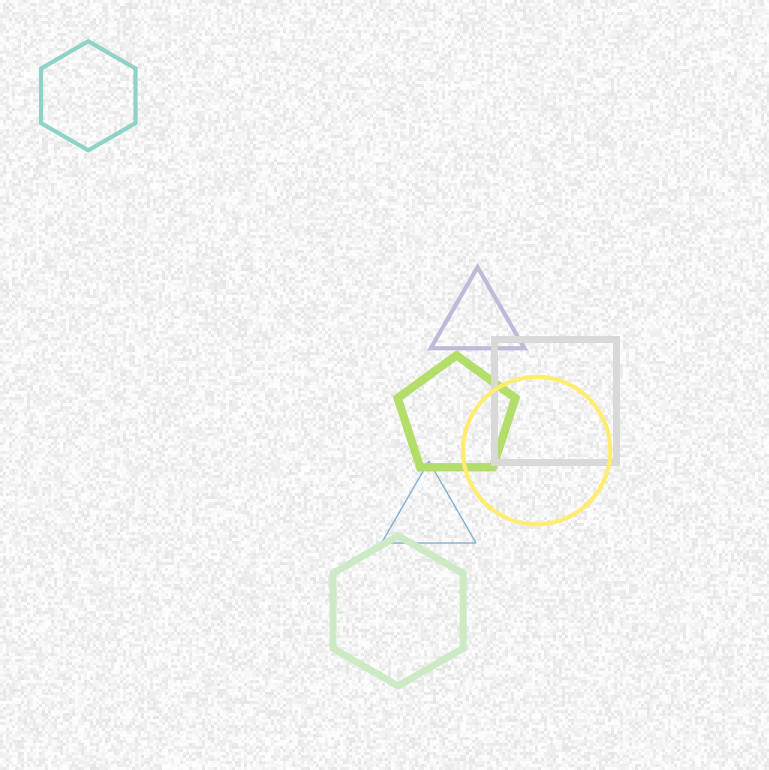[{"shape": "hexagon", "thickness": 1.5, "radius": 0.35, "center": [0.115, 0.876]}, {"shape": "triangle", "thickness": 1.5, "radius": 0.35, "center": [0.62, 0.583]}, {"shape": "triangle", "thickness": 0.5, "radius": 0.35, "center": [0.557, 0.33]}, {"shape": "pentagon", "thickness": 3, "radius": 0.4, "center": [0.593, 0.458]}, {"shape": "square", "thickness": 2.5, "radius": 0.4, "center": [0.721, 0.48]}, {"shape": "hexagon", "thickness": 2.5, "radius": 0.49, "center": [0.517, 0.207]}, {"shape": "circle", "thickness": 1.5, "radius": 0.48, "center": [0.697, 0.415]}]